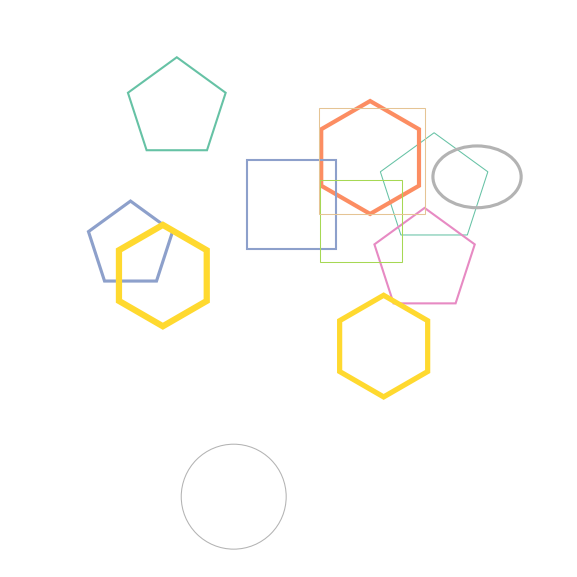[{"shape": "pentagon", "thickness": 0.5, "radius": 0.49, "center": [0.752, 0.671]}, {"shape": "pentagon", "thickness": 1, "radius": 0.44, "center": [0.306, 0.811]}, {"shape": "hexagon", "thickness": 2, "radius": 0.49, "center": [0.641, 0.726]}, {"shape": "square", "thickness": 1, "radius": 0.38, "center": [0.505, 0.645]}, {"shape": "pentagon", "thickness": 1.5, "radius": 0.38, "center": [0.226, 0.574]}, {"shape": "pentagon", "thickness": 1, "radius": 0.46, "center": [0.735, 0.548]}, {"shape": "square", "thickness": 0.5, "radius": 0.35, "center": [0.625, 0.616]}, {"shape": "hexagon", "thickness": 2.5, "radius": 0.44, "center": [0.664, 0.4]}, {"shape": "hexagon", "thickness": 3, "radius": 0.44, "center": [0.282, 0.522]}, {"shape": "square", "thickness": 0.5, "radius": 0.46, "center": [0.644, 0.72]}, {"shape": "circle", "thickness": 0.5, "radius": 0.45, "center": [0.405, 0.139]}, {"shape": "oval", "thickness": 1.5, "radius": 0.38, "center": [0.826, 0.693]}]